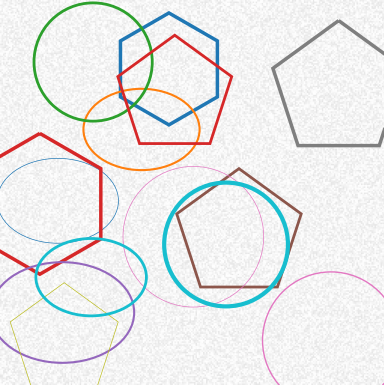[{"shape": "hexagon", "thickness": 2.5, "radius": 0.73, "center": [0.439, 0.821]}, {"shape": "oval", "thickness": 0.5, "radius": 0.79, "center": [0.15, 0.478]}, {"shape": "oval", "thickness": 1.5, "radius": 0.75, "center": [0.368, 0.664]}, {"shape": "circle", "thickness": 2, "radius": 0.77, "center": [0.242, 0.839]}, {"shape": "hexagon", "thickness": 2.5, "radius": 0.91, "center": [0.103, 0.471]}, {"shape": "pentagon", "thickness": 2, "radius": 0.78, "center": [0.454, 0.753]}, {"shape": "oval", "thickness": 1.5, "radius": 0.93, "center": [0.162, 0.188]}, {"shape": "pentagon", "thickness": 2, "radius": 0.85, "center": [0.621, 0.392]}, {"shape": "circle", "thickness": 1, "radius": 0.89, "center": [0.86, 0.116]}, {"shape": "circle", "thickness": 0.5, "radius": 0.91, "center": [0.502, 0.385]}, {"shape": "pentagon", "thickness": 2.5, "radius": 0.9, "center": [0.88, 0.767]}, {"shape": "pentagon", "thickness": 0.5, "radius": 0.74, "center": [0.167, 0.118]}, {"shape": "oval", "thickness": 2, "radius": 0.72, "center": [0.237, 0.28]}, {"shape": "circle", "thickness": 3, "radius": 0.8, "center": [0.587, 0.365]}]